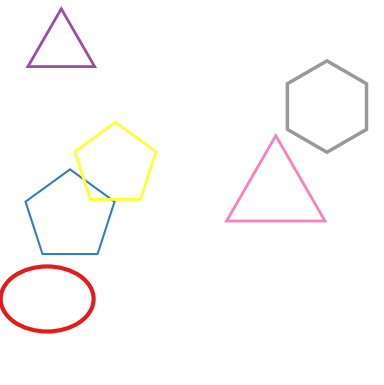[{"shape": "oval", "thickness": 3, "radius": 0.6, "center": [0.122, 0.223]}, {"shape": "pentagon", "thickness": 1.5, "radius": 0.61, "center": [0.182, 0.439]}, {"shape": "triangle", "thickness": 2, "radius": 0.5, "center": [0.159, 0.877]}, {"shape": "pentagon", "thickness": 2, "radius": 0.55, "center": [0.3, 0.572]}, {"shape": "triangle", "thickness": 2, "radius": 0.74, "center": [0.716, 0.5]}, {"shape": "hexagon", "thickness": 2.5, "radius": 0.59, "center": [0.849, 0.723]}]